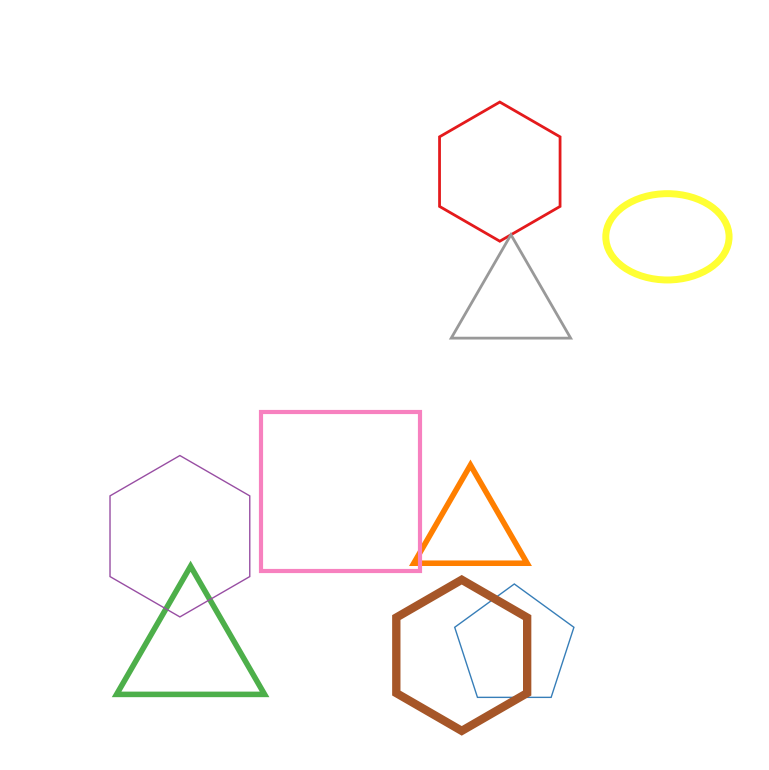[{"shape": "hexagon", "thickness": 1, "radius": 0.45, "center": [0.649, 0.777]}, {"shape": "pentagon", "thickness": 0.5, "radius": 0.41, "center": [0.668, 0.16]}, {"shape": "triangle", "thickness": 2, "radius": 0.55, "center": [0.248, 0.154]}, {"shape": "hexagon", "thickness": 0.5, "radius": 0.52, "center": [0.234, 0.304]}, {"shape": "triangle", "thickness": 2, "radius": 0.42, "center": [0.611, 0.311]}, {"shape": "oval", "thickness": 2.5, "radius": 0.4, "center": [0.867, 0.692]}, {"shape": "hexagon", "thickness": 3, "radius": 0.49, "center": [0.6, 0.149]}, {"shape": "square", "thickness": 1.5, "radius": 0.52, "center": [0.442, 0.362]}, {"shape": "triangle", "thickness": 1, "radius": 0.45, "center": [0.664, 0.606]}]